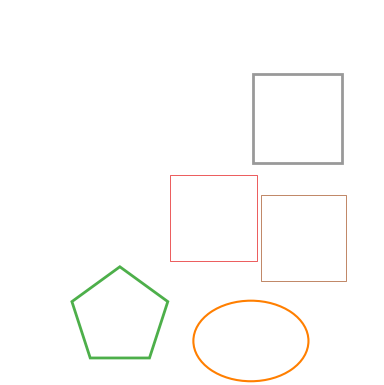[{"shape": "square", "thickness": 0.5, "radius": 0.56, "center": [0.555, 0.434]}, {"shape": "pentagon", "thickness": 2, "radius": 0.65, "center": [0.311, 0.176]}, {"shape": "oval", "thickness": 1.5, "radius": 0.75, "center": [0.652, 0.114]}, {"shape": "square", "thickness": 0.5, "radius": 0.55, "center": [0.789, 0.382]}, {"shape": "square", "thickness": 2, "radius": 0.58, "center": [0.773, 0.692]}]